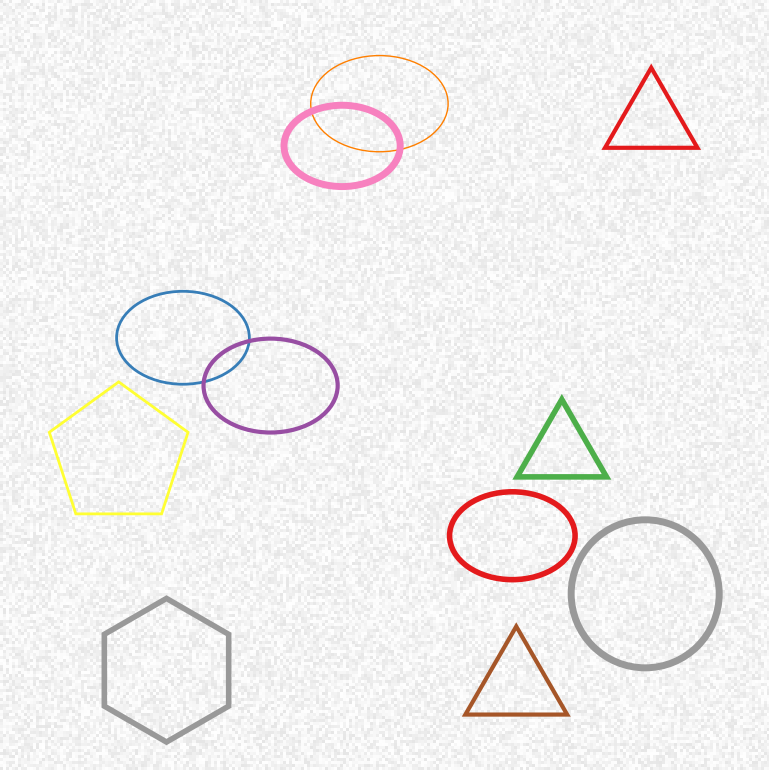[{"shape": "triangle", "thickness": 1.5, "radius": 0.35, "center": [0.846, 0.843]}, {"shape": "oval", "thickness": 2, "radius": 0.41, "center": [0.665, 0.304]}, {"shape": "oval", "thickness": 1, "radius": 0.43, "center": [0.238, 0.561]}, {"shape": "triangle", "thickness": 2, "radius": 0.34, "center": [0.73, 0.414]}, {"shape": "oval", "thickness": 1.5, "radius": 0.44, "center": [0.351, 0.499]}, {"shape": "oval", "thickness": 0.5, "radius": 0.45, "center": [0.493, 0.865]}, {"shape": "pentagon", "thickness": 1, "radius": 0.47, "center": [0.154, 0.409]}, {"shape": "triangle", "thickness": 1.5, "radius": 0.38, "center": [0.67, 0.11]}, {"shape": "oval", "thickness": 2.5, "radius": 0.38, "center": [0.444, 0.811]}, {"shape": "hexagon", "thickness": 2, "radius": 0.47, "center": [0.216, 0.13]}, {"shape": "circle", "thickness": 2.5, "radius": 0.48, "center": [0.838, 0.229]}]